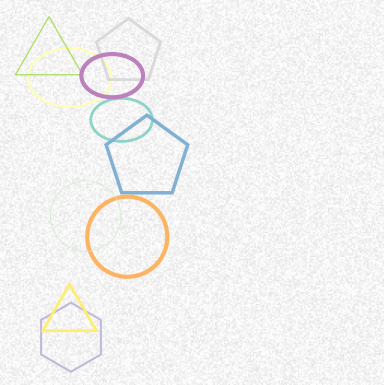[{"shape": "oval", "thickness": 2, "radius": 0.4, "center": [0.316, 0.689]}, {"shape": "oval", "thickness": 1.5, "radius": 0.54, "center": [0.181, 0.798]}, {"shape": "hexagon", "thickness": 1.5, "radius": 0.45, "center": [0.184, 0.124]}, {"shape": "pentagon", "thickness": 2.5, "radius": 0.56, "center": [0.382, 0.589]}, {"shape": "circle", "thickness": 3, "radius": 0.52, "center": [0.331, 0.385]}, {"shape": "triangle", "thickness": 1, "radius": 0.5, "center": [0.127, 0.856]}, {"shape": "pentagon", "thickness": 2, "radius": 0.44, "center": [0.334, 0.864]}, {"shape": "oval", "thickness": 3, "radius": 0.4, "center": [0.291, 0.803]}, {"shape": "circle", "thickness": 0.5, "radius": 0.46, "center": [0.223, 0.439]}, {"shape": "triangle", "thickness": 2, "radius": 0.4, "center": [0.181, 0.181]}]